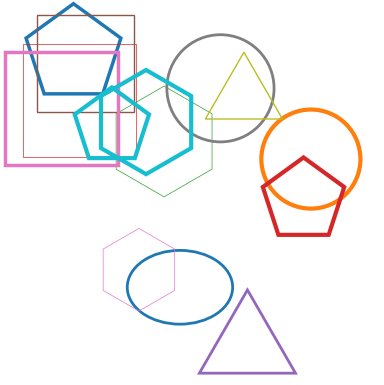[{"shape": "oval", "thickness": 2, "radius": 0.68, "center": [0.467, 0.254]}, {"shape": "pentagon", "thickness": 2.5, "radius": 0.65, "center": [0.191, 0.861]}, {"shape": "circle", "thickness": 3, "radius": 0.64, "center": [0.808, 0.587]}, {"shape": "hexagon", "thickness": 0.5, "radius": 0.72, "center": [0.426, 0.633]}, {"shape": "pentagon", "thickness": 3, "radius": 0.56, "center": [0.788, 0.48]}, {"shape": "square", "thickness": 0.5, "radius": 0.73, "center": [0.206, 0.74]}, {"shape": "triangle", "thickness": 2, "radius": 0.72, "center": [0.643, 0.103]}, {"shape": "square", "thickness": 1, "radius": 0.63, "center": [0.221, 0.836]}, {"shape": "hexagon", "thickness": 0.5, "radius": 0.54, "center": [0.361, 0.299]}, {"shape": "square", "thickness": 2.5, "radius": 0.74, "center": [0.16, 0.718]}, {"shape": "circle", "thickness": 2, "radius": 0.7, "center": [0.573, 0.771]}, {"shape": "triangle", "thickness": 1, "radius": 0.58, "center": [0.634, 0.749]}, {"shape": "hexagon", "thickness": 3, "radius": 0.68, "center": [0.379, 0.683]}, {"shape": "pentagon", "thickness": 3, "radius": 0.51, "center": [0.291, 0.671]}]